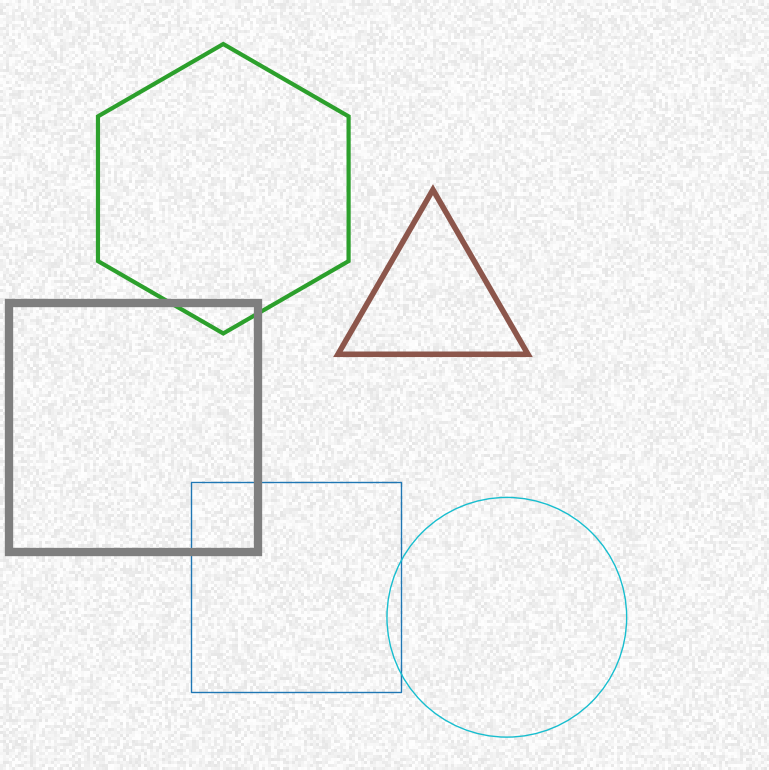[{"shape": "square", "thickness": 0.5, "radius": 0.68, "center": [0.385, 0.237]}, {"shape": "hexagon", "thickness": 1.5, "radius": 0.94, "center": [0.29, 0.755]}, {"shape": "triangle", "thickness": 2, "radius": 0.71, "center": [0.562, 0.611]}, {"shape": "square", "thickness": 3, "radius": 0.81, "center": [0.173, 0.445]}, {"shape": "circle", "thickness": 0.5, "radius": 0.78, "center": [0.658, 0.198]}]